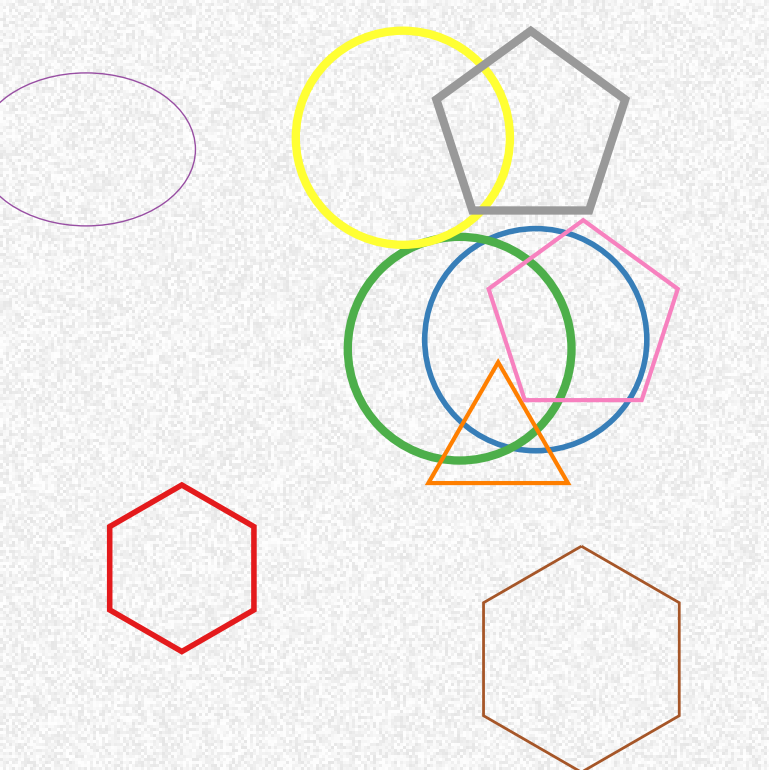[{"shape": "hexagon", "thickness": 2, "radius": 0.54, "center": [0.236, 0.262]}, {"shape": "circle", "thickness": 2, "radius": 0.72, "center": [0.696, 0.559]}, {"shape": "circle", "thickness": 3, "radius": 0.73, "center": [0.597, 0.547]}, {"shape": "oval", "thickness": 0.5, "radius": 0.71, "center": [0.112, 0.806]}, {"shape": "triangle", "thickness": 1.5, "radius": 0.52, "center": [0.647, 0.425]}, {"shape": "circle", "thickness": 3, "radius": 0.7, "center": [0.523, 0.821]}, {"shape": "hexagon", "thickness": 1, "radius": 0.73, "center": [0.755, 0.144]}, {"shape": "pentagon", "thickness": 1.5, "radius": 0.65, "center": [0.757, 0.585]}, {"shape": "pentagon", "thickness": 3, "radius": 0.64, "center": [0.689, 0.831]}]